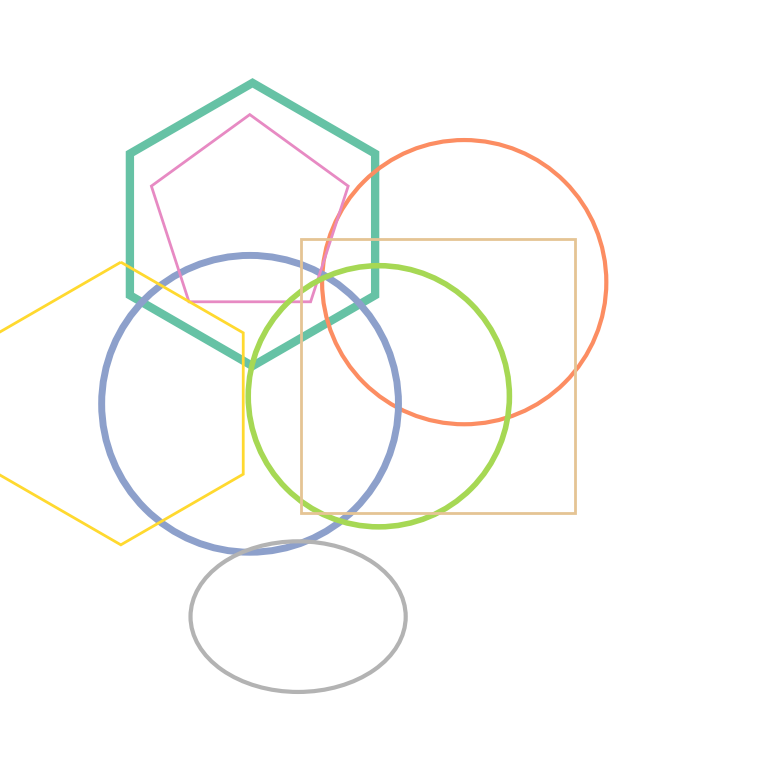[{"shape": "hexagon", "thickness": 3, "radius": 0.92, "center": [0.328, 0.708]}, {"shape": "circle", "thickness": 1.5, "radius": 0.92, "center": [0.603, 0.634]}, {"shape": "circle", "thickness": 2.5, "radius": 0.96, "center": [0.325, 0.476]}, {"shape": "pentagon", "thickness": 1, "radius": 0.67, "center": [0.324, 0.717]}, {"shape": "circle", "thickness": 2, "radius": 0.85, "center": [0.492, 0.485]}, {"shape": "hexagon", "thickness": 1, "radius": 0.92, "center": [0.157, 0.476]}, {"shape": "square", "thickness": 1, "radius": 0.89, "center": [0.569, 0.512]}, {"shape": "oval", "thickness": 1.5, "radius": 0.7, "center": [0.387, 0.199]}]